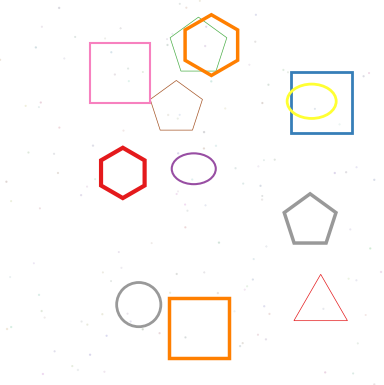[{"shape": "triangle", "thickness": 0.5, "radius": 0.4, "center": [0.833, 0.207]}, {"shape": "hexagon", "thickness": 3, "radius": 0.33, "center": [0.319, 0.551]}, {"shape": "square", "thickness": 2, "radius": 0.4, "center": [0.836, 0.734]}, {"shape": "pentagon", "thickness": 0.5, "radius": 0.39, "center": [0.515, 0.878]}, {"shape": "oval", "thickness": 1.5, "radius": 0.29, "center": [0.503, 0.562]}, {"shape": "square", "thickness": 2.5, "radius": 0.39, "center": [0.517, 0.147]}, {"shape": "hexagon", "thickness": 2.5, "radius": 0.39, "center": [0.549, 0.883]}, {"shape": "oval", "thickness": 2, "radius": 0.32, "center": [0.81, 0.737]}, {"shape": "pentagon", "thickness": 0.5, "radius": 0.36, "center": [0.458, 0.72]}, {"shape": "square", "thickness": 1.5, "radius": 0.39, "center": [0.311, 0.811]}, {"shape": "pentagon", "thickness": 2.5, "radius": 0.35, "center": [0.805, 0.426]}, {"shape": "circle", "thickness": 2, "radius": 0.29, "center": [0.36, 0.209]}]